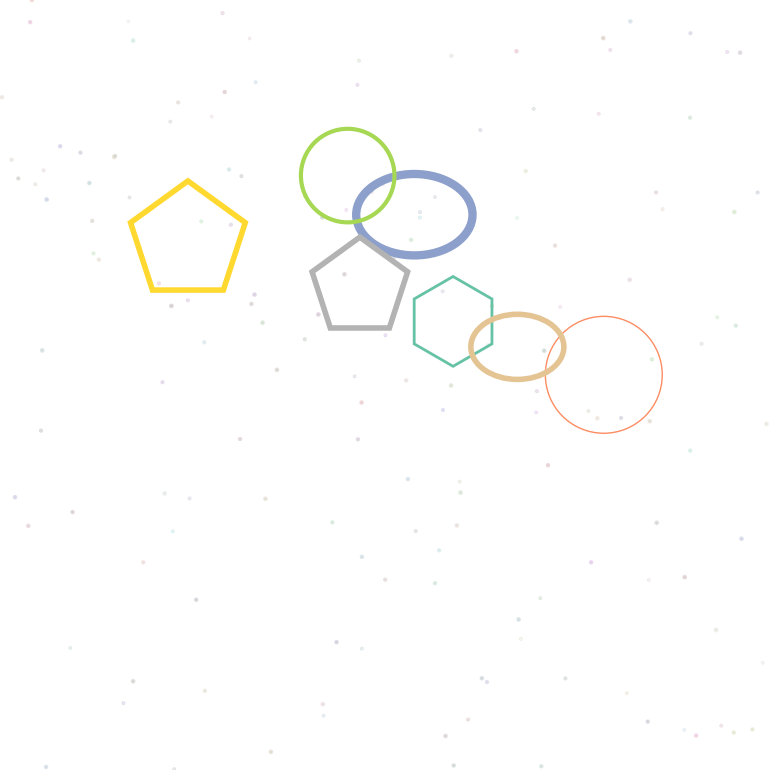[{"shape": "hexagon", "thickness": 1, "radius": 0.29, "center": [0.588, 0.583]}, {"shape": "circle", "thickness": 0.5, "radius": 0.38, "center": [0.784, 0.513]}, {"shape": "oval", "thickness": 3, "radius": 0.38, "center": [0.538, 0.721]}, {"shape": "circle", "thickness": 1.5, "radius": 0.3, "center": [0.452, 0.772]}, {"shape": "pentagon", "thickness": 2, "radius": 0.39, "center": [0.244, 0.687]}, {"shape": "oval", "thickness": 2, "radius": 0.3, "center": [0.672, 0.55]}, {"shape": "pentagon", "thickness": 2, "radius": 0.33, "center": [0.467, 0.627]}]